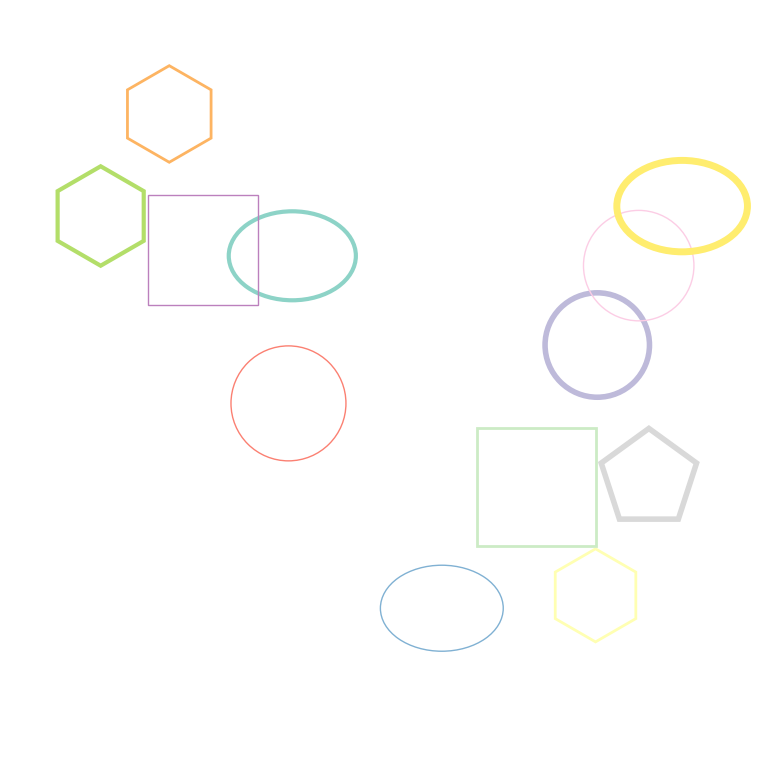[{"shape": "oval", "thickness": 1.5, "radius": 0.41, "center": [0.38, 0.668]}, {"shape": "hexagon", "thickness": 1, "radius": 0.3, "center": [0.773, 0.227]}, {"shape": "circle", "thickness": 2, "radius": 0.34, "center": [0.776, 0.552]}, {"shape": "circle", "thickness": 0.5, "radius": 0.37, "center": [0.375, 0.476]}, {"shape": "oval", "thickness": 0.5, "radius": 0.4, "center": [0.574, 0.21]}, {"shape": "hexagon", "thickness": 1, "radius": 0.31, "center": [0.22, 0.852]}, {"shape": "hexagon", "thickness": 1.5, "radius": 0.32, "center": [0.131, 0.719]}, {"shape": "circle", "thickness": 0.5, "radius": 0.36, "center": [0.829, 0.655]}, {"shape": "pentagon", "thickness": 2, "radius": 0.33, "center": [0.843, 0.378]}, {"shape": "square", "thickness": 0.5, "radius": 0.36, "center": [0.263, 0.675]}, {"shape": "square", "thickness": 1, "radius": 0.38, "center": [0.696, 0.368]}, {"shape": "oval", "thickness": 2.5, "radius": 0.42, "center": [0.886, 0.732]}]